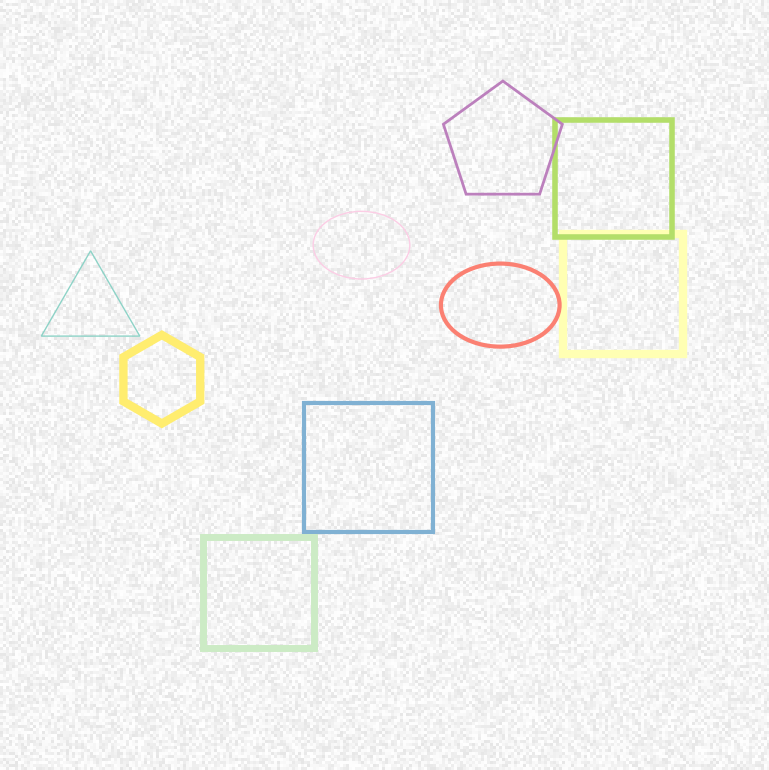[{"shape": "triangle", "thickness": 0.5, "radius": 0.37, "center": [0.118, 0.6]}, {"shape": "square", "thickness": 3, "radius": 0.39, "center": [0.809, 0.618]}, {"shape": "oval", "thickness": 1.5, "radius": 0.39, "center": [0.65, 0.604]}, {"shape": "square", "thickness": 1.5, "radius": 0.42, "center": [0.478, 0.392]}, {"shape": "square", "thickness": 2, "radius": 0.38, "center": [0.797, 0.768]}, {"shape": "oval", "thickness": 0.5, "radius": 0.31, "center": [0.469, 0.682]}, {"shape": "pentagon", "thickness": 1, "radius": 0.41, "center": [0.653, 0.814]}, {"shape": "square", "thickness": 2.5, "radius": 0.36, "center": [0.336, 0.231]}, {"shape": "hexagon", "thickness": 3, "radius": 0.29, "center": [0.21, 0.507]}]